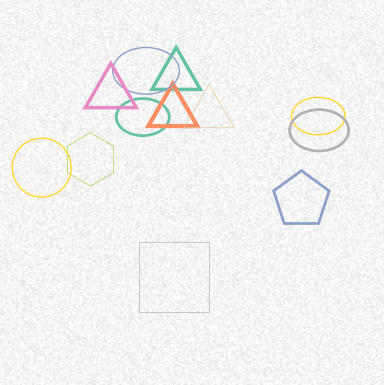[{"shape": "triangle", "thickness": 2.5, "radius": 0.36, "center": [0.458, 0.804]}, {"shape": "oval", "thickness": 2, "radius": 0.34, "center": [0.371, 0.696]}, {"shape": "triangle", "thickness": 3, "radius": 0.37, "center": [0.449, 0.709]}, {"shape": "oval", "thickness": 1, "radius": 0.43, "center": [0.379, 0.816]}, {"shape": "pentagon", "thickness": 2, "radius": 0.38, "center": [0.783, 0.481]}, {"shape": "triangle", "thickness": 2.5, "radius": 0.38, "center": [0.288, 0.759]}, {"shape": "hexagon", "thickness": 0.5, "radius": 0.35, "center": [0.235, 0.586]}, {"shape": "oval", "thickness": 1, "radius": 0.35, "center": [0.827, 0.698]}, {"shape": "circle", "thickness": 1, "radius": 0.38, "center": [0.108, 0.565]}, {"shape": "triangle", "thickness": 0.5, "radius": 0.37, "center": [0.543, 0.706]}, {"shape": "square", "thickness": 0.5, "radius": 0.45, "center": [0.453, 0.28]}, {"shape": "oval", "thickness": 2, "radius": 0.38, "center": [0.829, 0.662]}]